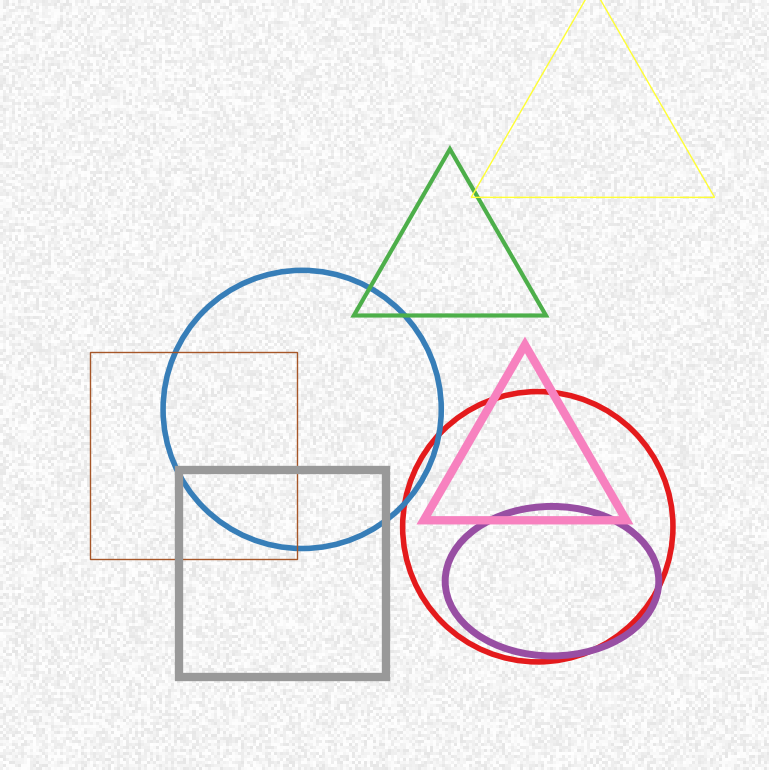[{"shape": "circle", "thickness": 2, "radius": 0.88, "center": [0.698, 0.316]}, {"shape": "circle", "thickness": 2, "radius": 0.9, "center": [0.392, 0.468]}, {"shape": "triangle", "thickness": 1.5, "radius": 0.72, "center": [0.584, 0.662]}, {"shape": "oval", "thickness": 2.5, "radius": 0.69, "center": [0.717, 0.245]}, {"shape": "triangle", "thickness": 0.5, "radius": 0.91, "center": [0.77, 0.835]}, {"shape": "square", "thickness": 0.5, "radius": 0.67, "center": [0.251, 0.409]}, {"shape": "triangle", "thickness": 3, "radius": 0.76, "center": [0.682, 0.4]}, {"shape": "square", "thickness": 3, "radius": 0.67, "center": [0.367, 0.255]}]